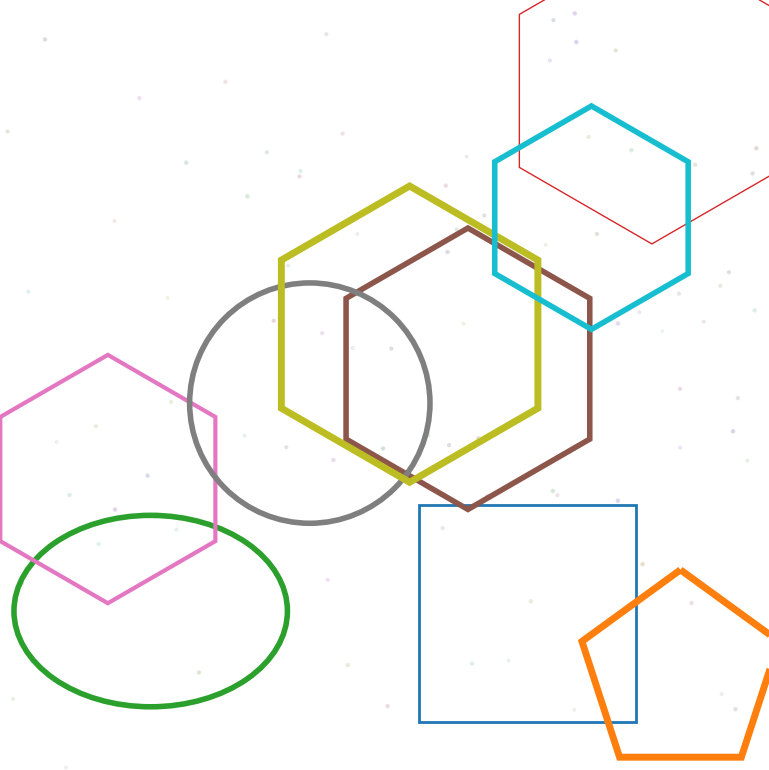[{"shape": "square", "thickness": 1, "radius": 0.71, "center": [0.685, 0.203]}, {"shape": "pentagon", "thickness": 2.5, "radius": 0.67, "center": [0.884, 0.125]}, {"shape": "oval", "thickness": 2, "radius": 0.89, "center": [0.196, 0.206]}, {"shape": "hexagon", "thickness": 0.5, "radius": 0.99, "center": [0.847, 0.882]}, {"shape": "hexagon", "thickness": 2, "radius": 0.91, "center": [0.608, 0.521]}, {"shape": "hexagon", "thickness": 1.5, "radius": 0.81, "center": [0.14, 0.378]}, {"shape": "circle", "thickness": 2, "radius": 0.78, "center": [0.402, 0.476]}, {"shape": "hexagon", "thickness": 2.5, "radius": 0.96, "center": [0.532, 0.566]}, {"shape": "hexagon", "thickness": 2, "radius": 0.73, "center": [0.768, 0.717]}]